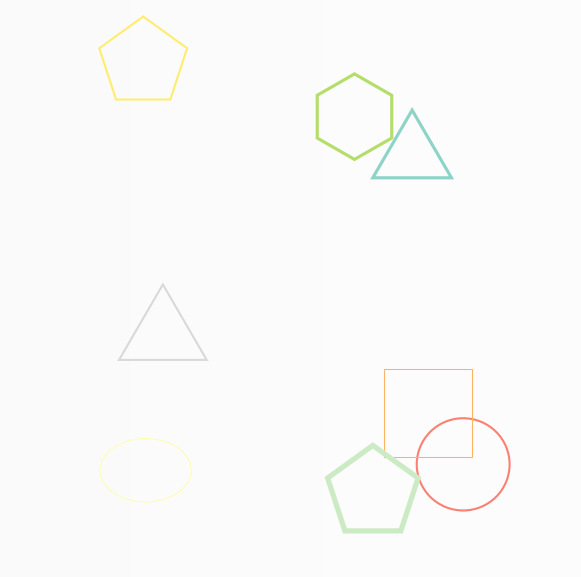[{"shape": "triangle", "thickness": 1.5, "radius": 0.39, "center": [0.709, 0.73]}, {"shape": "oval", "thickness": 0.5, "radius": 0.39, "center": [0.25, 0.185]}, {"shape": "circle", "thickness": 1, "radius": 0.4, "center": [0.797, 0.195]}, {"shape": "square", "thickness": 0.5, "radius": 0.38, "center": [0.736, 0.284]}, {"shape": "hexagon", "thickness": 1.5, "radius": 0.37, "center": [0.61, 0.797]}, {"shape": "triangle", "thickness": 1, "radius": 0.44, "center": [0.28, 0.419]}, {"shape": "pentagon", "thickness": 2.5, "radius": 0.41, "center": [0.641, 0.146]}, {"shape": "pentagon", "thickness": 1, "radius": 0.4, "center": [0.246, 0.891]}]